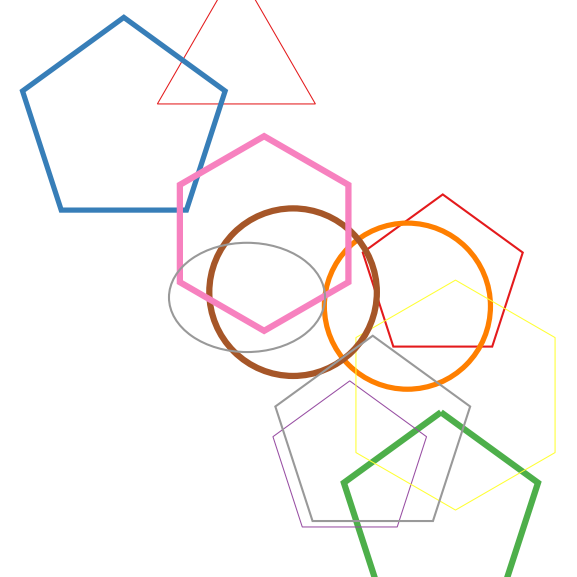[{"shape": "pentagon", "thickness": 1, "radius": 0.73, "center": [0.767, 0.517]}, {"shape": "triangle", "thickness": 0.5, "radius": 0.79, "center": [0.409, 0.898]}, {"shape": "pentagon", "thickness": 2.5, "radius": 0.92, "center": [0.214, 0.785]}, {"shape": "pentagon", "thickness": 3, "radius": 0.88, "center": [0.764, 0.109]}, {"shape": "pentagon", "thickness": 0.5, "radius": 0.7, "center": [0.606, 0.2]}, {"shape": "circle", "thickness": 2.5, "radius": 0.72, "center": [0.705, 0.469]}, {"shape": "hexagon", "thickness": 0.5, "radius": 1.0, "center": [0.789, 0.315]}, {"shape": "circle", "thickness": 3, "radius": 0.73, "center": [0.507, 0.493]}, {"shape": "hexagon", "thickness": 3, "radius": 0.84, "center": [0.457, 0.595]}, {"shape": "pentagon", "thickness": 1, "radius": 0.89, "center": [0.645, 0.24]}, {"shape": "oval", "thickness": 1, "radius": 0.68, "center": [0.428, 0.484]}]